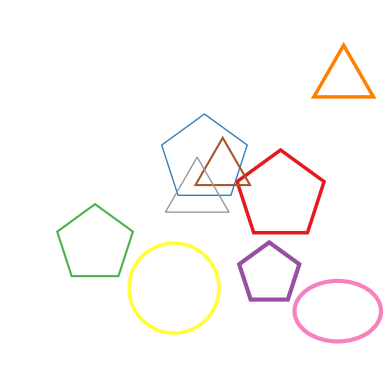[{"shape": "pentagon", "thickness": 2.5, "radius": 0.59, "center": [0.729, 0.492]}, {"shape": "pentagon", "thickness": 1, "radius": 0.58, "center": [0.531, 0.587]}, {"shape": "pentagon", "thickness": 1.5, "radius": 0.52, "center": [0.247, 0.366]}, {"shape": "pentagon", "thickness": 3, "radius": 0.41, "center": [0.699, 0.288]}, {"shape": "triangle", "thickness": 2.5, "radius": 0.45, "center": [0.893, 0.793]}, {"shape": "circle", "thickness": 2.5, "radius": 0.58, "center": [0.452, 0.252]}, {"shape": "triangle", "thickness": 1.5, "radius": 0.41, "center": [0.579, 0.56]}, {"shape": "oval", "thickness": 3, "radius": 0.56, "center": [0.877, 0.192]}, {"shape": "triangle", "thickness": 1, "radius": 0.48, "center": [0.512, 0.497]}]